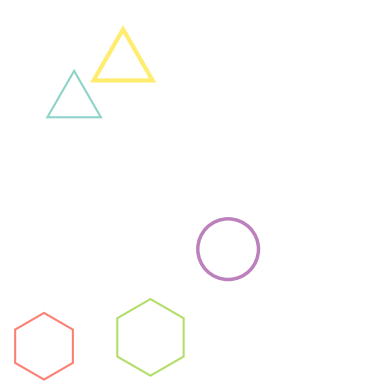[{"shape": "triangle", "thickness": 1.5, "radius": 0.4, "center": [0.193, 0.736]}, {"shape": "hexagon", "thickness": 1.5, "radius": 0.43, "center": [0.114, 0.101]}, {"shape": "hexagon", "thickness": 1.5, "radius": 0.5, "center": [0.391, 0.124]}, {"shape": "circle", "thickness": 2.5, "radius": 0.39, "center": [0.593, 0.353]}, {"shape": "triangle", "thickness": 3, "radius": 0.44, "center": [0.32, 0.835]}]